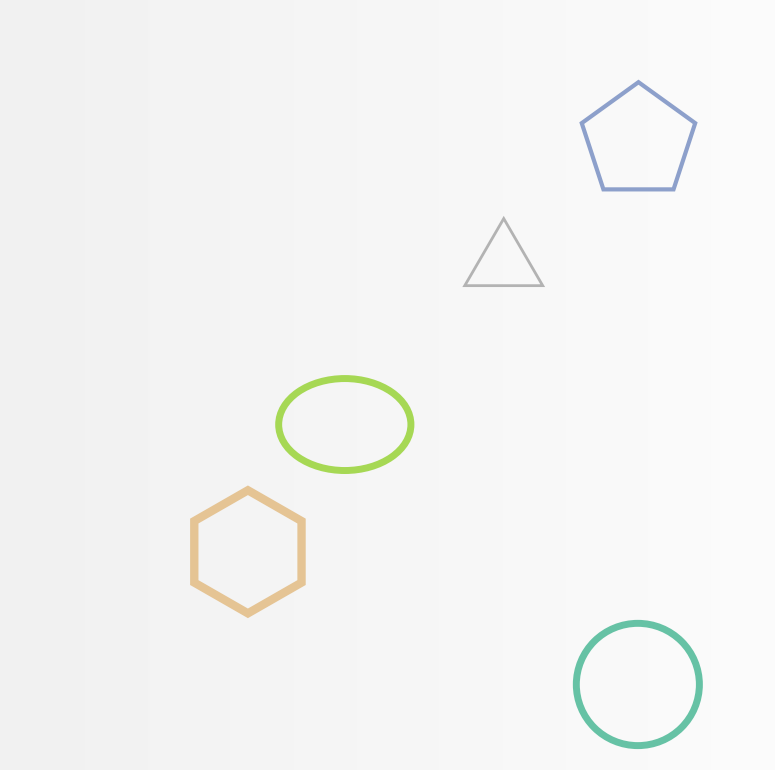[{"shape": "circle", "thickness": 2.5, "radius": 0.4, "center": [0.823, 0.111]}, {"shape": "pentagon", "thickness": 1.5, "radius": 0.38, "center": [0.824, 0.816]}, {"shape": "oval", "thickness": 2.5, "radius": 0.43, "center": [0.445, 0.449]}, {"shape": "hexagon", "thickness": 3, "radius": 0.4, "center": [0.32, 0.283]}, {"shape": "triangle", "thickness": 1, "radius": 0.29, "center": [0.65, 0.658]}]